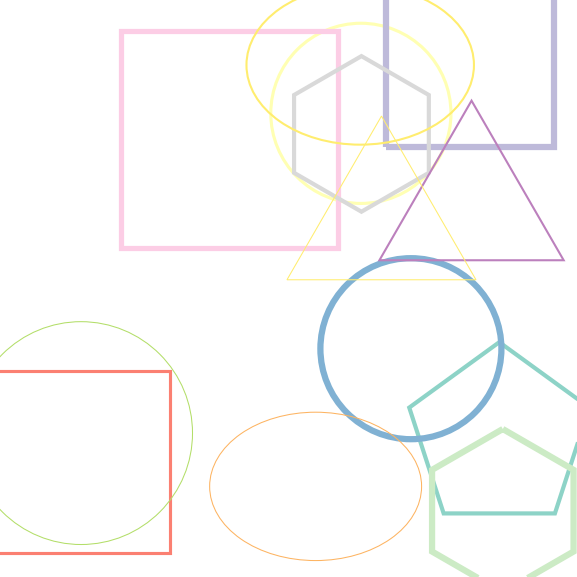[{"shape": "pentagon", "thickness": 2, "radius": 0.82, "center": [0.865, 0.243]}, {"shape": "circle", "thickness": 1.5, "radius": 0.78, "center": [0.625, 0.803]}, {"shape": "square", "thickness": 3, "radius": 0.73, "center": [0.814, 0.89]}, {"shape": "square", "thickness": 1.5, "radius": 0.79, "center": [0.138, 0.199]}, {"shape": "circle", "thickness": 3, "radius": 0.78, "center": [0.712, 0.395]}, {"shape": "oval", "thickness": 0.5, "radius": 0.92, "center": [0.547, 0.157]}, {"shape": "circle", "thickness": 0.5, "radius": 0.96, "center": [0.14, 0.249]}, {"shape": "square", "thickness": 2.5, "radius": 0.94, "center": [0.397, 0.758]}, {"shape": "hexagon", "thickness": 2, "radius": 0.67, "center": [0.626, 0.767]}, {"shape": "triangle", "thickness": 1, "radius": 0.92, "center": [0.817, 0.641]}, {"shape": "hexagon", "thickness": 3, "radius": 0.71, "center": [0.871, 0.115]}, {"shape": "oval", "thickness": 1, "radius": 0.98, "center": [0.624, 0.886]}, {"shape": "triangle", "thickness": 0.5, "radius": 0.94, "center": [0.661, 0.609]}]